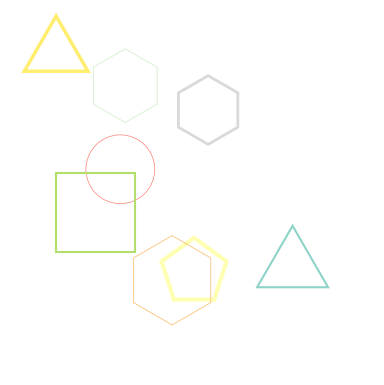[{"shape": "triangle", "thickness": 1.5, "radius": 0.53, "center": [0.76, 0.307]}, {"shape": "pentagon", "thickness": 3, "radius": 0.44, "center": [0.504, 0.294]}, {"shape": "circle", "thickness": 0.5, "radius": 0.45, "center": [0.313, 0.56]}, {"shape": "hexagon", "thickness": 0.5, "radius": 0.58, "center": [0.447, 0.272]}, {"shape": "square", "thickness": 1.5, "radius": 0.51, "center": [0.248, 0.448]}, {"shape": "hexagon", "thickness": 2, "radius": 0.45, "center": [0.541, 0.714]}, {"shape": "hexagon", "thickness": 0.5, "radius": 0.48, "center": [0.325, 0.777]}, {"shape": "triangle", "thickness": 2.5, "radius": 0.48, "center": [0.146, 0.863]}]